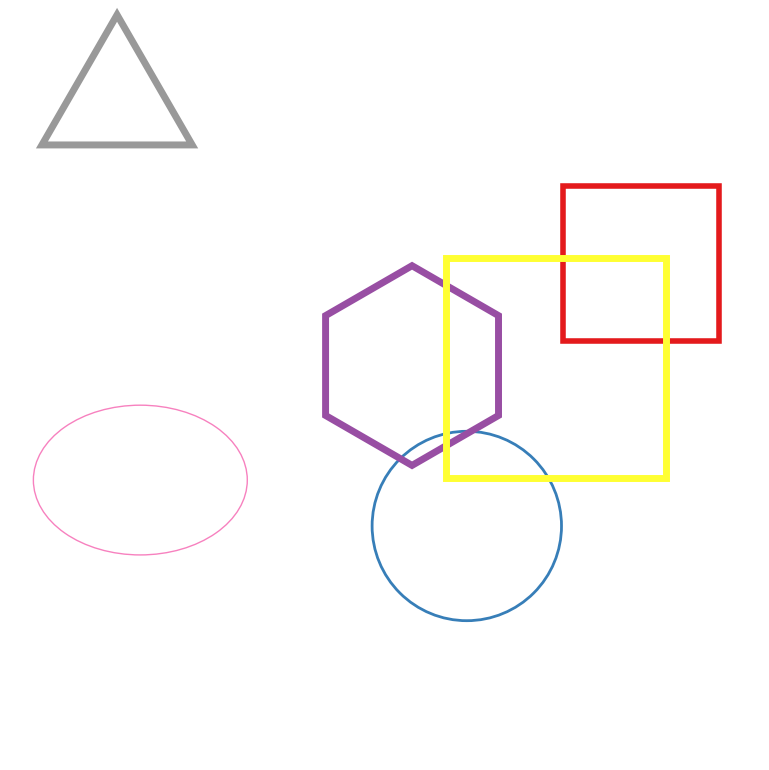[{"shape": "square", "thickness": 2, "radius": 0.51, "center": [0.833, 0.658]}, {"shape": "circle", "thickness": 1, "radius": 0.61, "center": [0.606, 0.317]}, {"shape": "hexagon", "thickness": 2.5, "radius": 0.65, "center": [0.535, 0.525]}, {"shape": "square", "thickness": 2.5, "radius": 0.71, "center": [0.722, 0.521]}, {"shape": "oval", "thickness": 0.5, "radius": 0.69, "center": [0.182, 0.377]}, {"shape": "triangle", "thickness": 2.5, "radius": 0.56, "center": [0.152, 0.868]}]